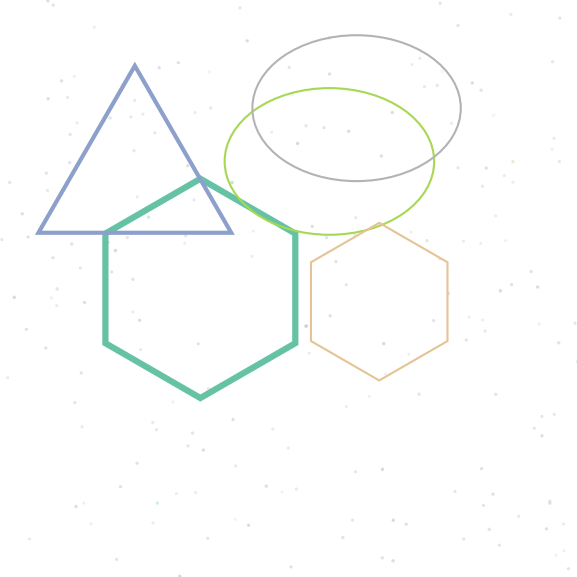[{"shape": "hexagon", "thickness": 3, "radius": 0.95, "center": [0.347, 0.5]}, {"shape": "triangle", "thickness": 2, "radius": 0.96, "center": [0.233, 0.692]}, {"shape": "oval", "thickness": 1, "radius": 0.91, "center": [0.57, 0.72]}, {"shape": "hexagon", "thickness": 1, "radius": 0.68, "center": [0.657, 0.477]}, {"shape": "oval", "thickness": 1, "radius": 0.9, "center": [0.617, 0.812]}]